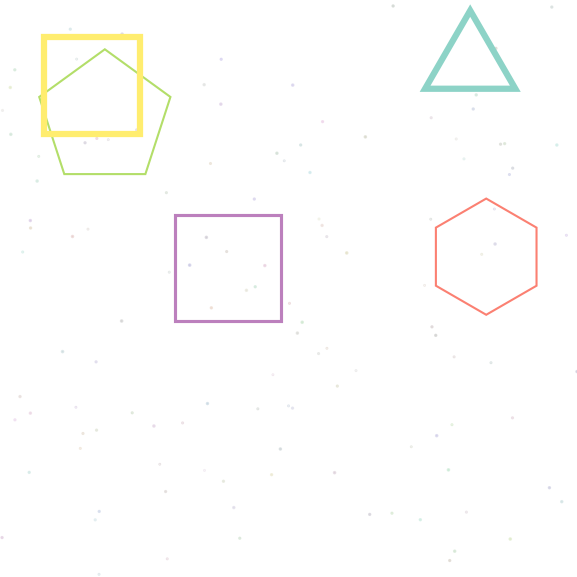[{"shape": "triangle", "thickness": 3, "radius": 0.45, "center": [0.814, 0.891]}, {"shape": "hexagon", "thickness": 1, "radius": 0.5, "center": [0.842, 0.555]}, {"shape": "pentagon", "thickness": 1, "radius": 0.6, "center": [0.182, 0.794]}, {"shape": "square", "thickness": 1.5, "radius": 0.46, "center": [0.395, 0.535]}, {"shape": "square", "thickness": 3, "radius": 0.42, "center": [0.159, 0.852]}]